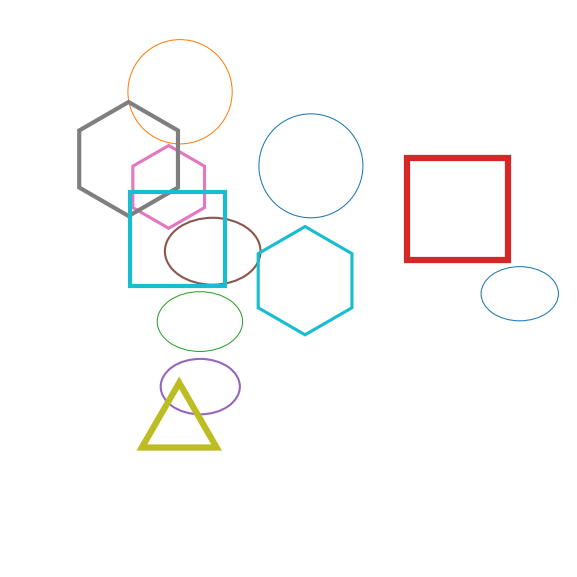[{"shape": "circle", "thickness": 0.5, "radius": 0.45, "center": [0.538, 0.712]}, {"shape": "oval", "thickness": 0.5, "radius": 0.33, "center": [0.9, 0.49]}, {"shape": "circle", "thickness": 0.5, "radius": 0.45, "center": [0.312, 0.84]}, {"shape": "oval", "thickness": 0.5, "radius": 0.37, "center": [0.346, 0.442]}, {"shape": "square", "thickness": 3, "radius": 0.44, "center": [0.792, 0.637]}, {"shape": "oval", "thickness": 1, "radius": 0.34, "center": [0.347, 0.33]}, {"shape": "oval", "thickness": 1, "radius": 0.41, "center": [0.368, 0.564]}, {"shape": "hexagon", "thickness": 1.5, "radius": 0.36, "center": [0.292, 0.675]}, {"shape": "hexagon", "thickness": 2, "radius": 0.49, "center": [0.223, 0.724]}, {"shape": "triangle", "thickness": 3, "radius": 0.37, "center": [0.31, 0.262]}, {"shape": "square", "thickness": 2, "radius": 0.41, "center": [0.308, 0.585]}, {"shape": "hexagon", "thickness": 1.5, "radius": 0.47, "center": [0.528, 0.513]}]